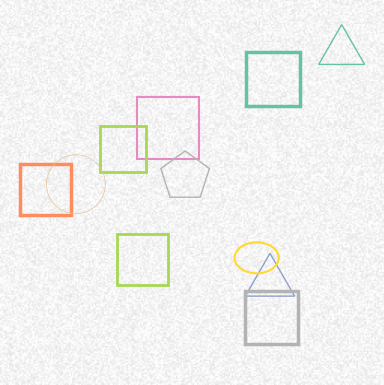[{"shape": "square", "thickness": 2.5, "radius": 0.35, "center": [0.709, 0.796]}, {"shape": "triangle", "thickness": 1, "radius": 0.34, "center": [0.887, 0.867]}, {"shape": "square", "thickness": 2.5, "radius": 0.33, "center": [0.119, 0.508]}, {"shape": "triangle", "thickness": 1, "radius": 0.37, "center": [0.701, 0.268]}, {"shape": "square", "thickness": 1.5, "radius": 0.4, "center": [0.436, 0.668]}, {"shape": "square", "thickness": 2, "radius": 0.3, "center": [0.32, 0.612]}, {"shape": "square", "thickness": 2, "radius": 0.33, "center": [0.371, 0.326]}, {"shape": "oval", "thickness": 1.5, "radius": 0.29, "center": [0.667, 0.33]}, {"shape": "circle", "thickness": 0.5, "radius": 0.38, "center": [0.197, 0.522]}, {"shape": "pentagon", "thickness": 1, "radius": 0.33, "center": [0.481, 0.542]}, {"shape": "square", "thickness": 2.5, "radius": 0.34, "center": [0.706, 0.176]}]